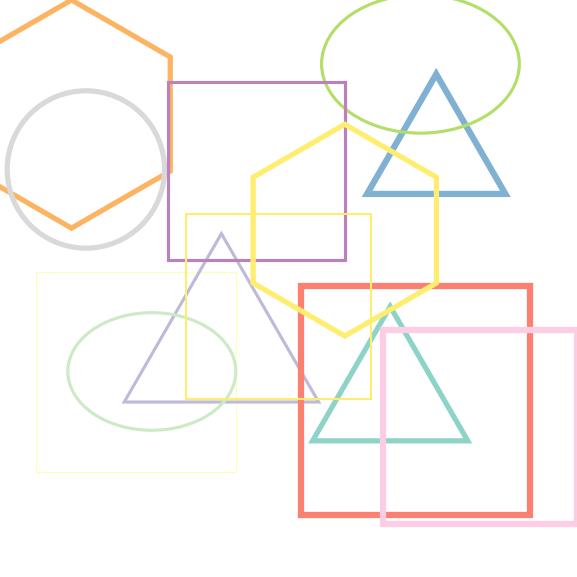[{"shape": "triangle", "thickness": 2.5, "radius": 0.78, "center": [0.676, 0.313]}, {"shape": "square", "thickness": 0.5, "radius": 0.86, "center": [0.235, 0.355]}, {"shape": "triangle", "thickness": 1.5, "radius": 0.97, "center": [0.383, 0.4]}, {"shape": "square", "thickness": 3, "radius": 0.99, "center": [0.719, 0.305]}, {"shape": "triangle", "thickness": 3, "radius": 0.69, "center": [0.755, 0.732]}, {"shape": "hexagon", "thickness": 2.5, "radius": 0.99, "center": [0.124, 0.802]}, {"shape": "oval", "thickness": 1.5, "radius": 0.86, "center": [0.728, 0.888]}, {"shape": "square", "thickness": 3, "radius": 0.84, "center": [0.831, 0.26]}, {"shape": "circle", "thickness": 2.5, "radius": 0.68, "center": [0.149, 0.706]}, {"shape": "square", "thickness": 1.5, "radius": 0.77, "center": [0.444, 0.703]}, {"shape": "oval", "thickness": 1.5, "radius": 0.73, "center": [0.263, 0.356]}, {"shape": "square", "thickness": 1, "radius": 0.8, "center": [0.483, 0.469]}, {"shape": "hexagon", "thickness": 2.5, "radius": 0.92, "center": [0.597, 0.601]}]